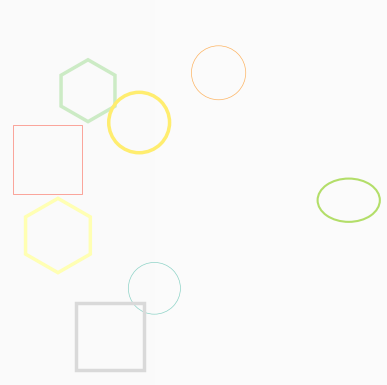[{"shape": "circle", "thickness": 0.5, "radius": 0.34, "center": [0.398, 0.251]}, {"shape": "hexagon", "thickness": 2.5, "radius": 0.48, "center": [0.15, 0.388]}, {"shape": "square", "thickness": 0.5, "radius": 0.44, "center": [0.122, 0.586]}, {"shape": "circle", "thickness": 0.5, "radius": 0.35, "center": [0.564, 0.811]}, {"shape": "oval", "thickness": 1.5, "radius": 0.4, "center": [0.9, 0.48]}, {"shape": "square", "thickness": 2.5, "radius": 0.44, "center": [0.283, 0.126]}, {"shape": "hexagon", "thickness": 2.5, "radius": 0.4, "center": [0.227, 0.764]}, {"shape": "circle", "thickness": 2.5, "radius": 0.39, "center": [0.359, 0.682]}]